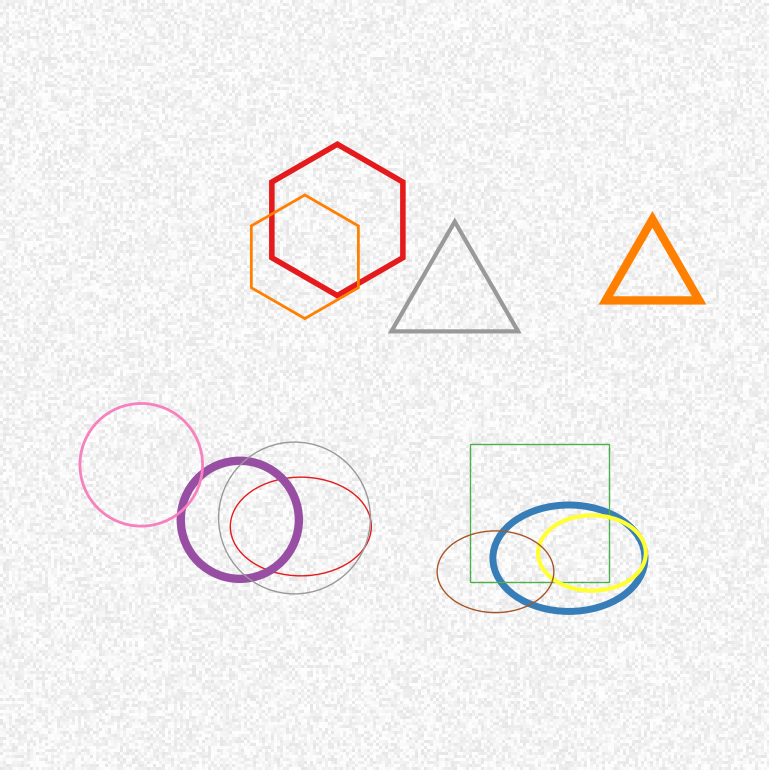[{"shape": "oval", "thickness": 0.5, "radius": 0.46, "center": [0.391, 0.316]}, {"shape": "hexagon", "thickness": 2, "radius": 0.49, "center": [0.438, 0.714]}, {"shape": "oval", "thickness": 2.5, "radius": 0.49, "center": [0.739, 0.275]}, {"shape": "square", "thickness": 0.5, "radius": 0.45, "center": [0.701, 0.333]}, {"shape": "circle", "thickness": 3, "radius": 0.38, "center": [0.311, 0.325]}, {"shape": "hexagon", "thickness": 1, "radius": 0.4, "center": [0.396, 0.667]}, {"shape": "triangle", "thickness": 3, "radius": 0.35, "center": [0.847, 0.645]}, {"shape": "oval", "thickness": 1.5, "radius": 0.35, "center": [0.769, 0.282]}, {"shape": "oval", "thickness": 0.5, "radius": 0.38, "center": [0.643, 0.257]}, {"shape": "circle", "thickness": 1, "radius": 0.4, "center": [0.183, 0.396]}, {"shape": "triangle", "thickness": 1.5, "radius": 0.47, "center": [0.591, 0.617]}, {"shape": "circle", "thickness": 0.5, "radius": 0.49, "center": [0.382, 0.327]}]